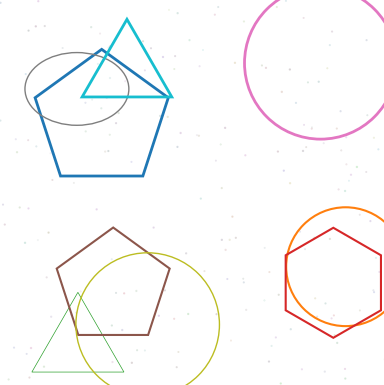[{"shape": "pentagon", "thickness": 2, "radius": 0.91, "center": [0.264, 0.69]}, {"shape": "circle", "thickness": 1.5, "radius": 0.77, "center": [0.898, 0.307]}, {"shape": "triangle", "thickness": 0.5, "radius": 0.69, "center": [0.202, 0.103]}, {"shape": "hexagon", "thickness": 1.5, "radius": 0.71, "center": [0.866, 0.265]}, {"shape": "pentagon", "thickness": 1.5, "radius": 0.77, "center": [0.294, 0.255]}, {"shape": "circle", "thickness": 2, "radius": 0.99, "center": [0.833, 0.836]}, {"shape": "oval", "thickness": 1, "radius": 0.67, "center": [0.2, 0.769]}, {"shape": "circle", "thickness": 1, "radius": 0.93, "center": [0.384, 0.157]}, {"shape": "triangle", "thickness": 2, "radius": 0.67, "center": [0.33, 0.815]}]